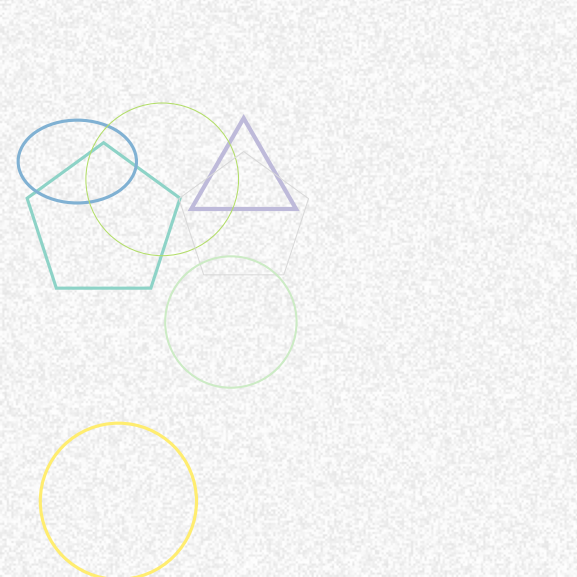[{"shape": "pentagon", "thickness": 1.5, "radius": 0.7, "center": [0.179, 0.613]}, {"shape": "triangle", "thickness": 2, "radius": 0.52, "center": [0.422, 0.69]}, {"shape": "oval", "thickness": 1.5, "radius": 0.51, "center": [0.134, 0.719]}, {"shape": "circle", "thickness": 0.5, "radius": 0.66, "center": [0.281, 0.689]}, {"shape": "pentagon", "thickness": 0.5, "radius": 0.59, "center": [0.422, 0.619]}, {"shape": "circle", "thickness": 1, "radius": 0.57, "center": [0.4, 0.442]}, {"shape": "circle", "thickness": 1.5, "radius": 0.68, "center": [0.205, 0.131]}]